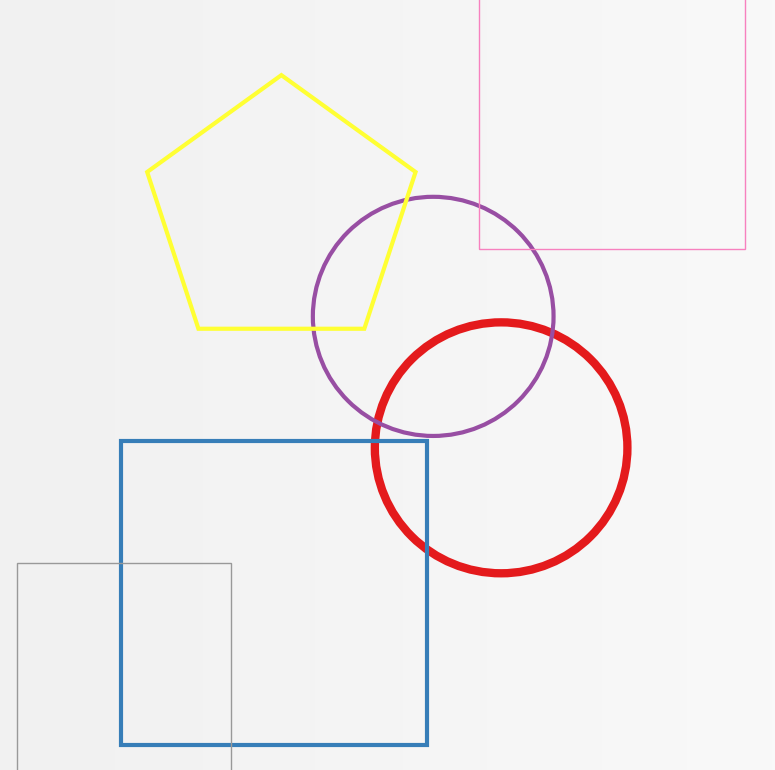[{"shape": "circle", "thickness": 3, "radius": 0.81, "center": [0.647, 0.418]}, {"shape": "square", "thickness": 1.5, "radius": 0.99, "center": [0.353, 0.23]}, {"shape": "circle", "thickness": 1.5, "radius": 0.78, "center": [0.559, 0.589]}, {"shape": "pentagon", "thickness": 1.5, "radius": 0.91, "center": [0.363, 0.72]}, {"shape": "square", "thickness": 0.5, "radius": 0.86, "center": [0.789, 0.848]}, {"shape": "square", "thickness": 0.5, "radius": 0.69, "center": [0.16, 0.131]}]